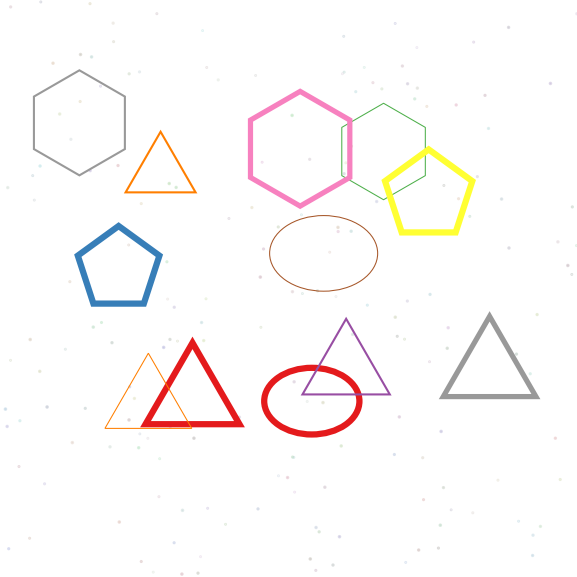[{"shape": "oval", "thickness": 3, "radius": 0.41, "center": [0.54, 0.305]}, {"shape": "triangle", "thickness": 3, "radius": 0.47, "center": [0.333, 0.312]}, {"shape": "pentagon", "thickness": 3, "radius": 0.37, "center": [0.205, 0.534]}, {"shape": "hexagon", "thickness": 0.5, "radius": 0.42, "center": [0.664, 0.737]}, {"shape": "triangle", "thickness": 1, "radius": 0.44, "center": [0.599, 0.36]}, {"shape": "triangle", "thickness": 0.5, "radius": 0.43, "center": [0.257, 0.301]}, {"shape": "triangle", "thickness": 1, "radius": 0.35, "center": [0.278, 0.701]}, {"shape": "pentagon", "thickness": 3, "radius": 0.4, "center": [0.742, 0.661]}, {"shape": "oval", "thickness": 0.5, "radius": 0.47, "center": [0.56, 0.56]}, {"shape": "hexagon", "thickness": 2.5, "radius": 0.5, "center": [0.52, 0.742]}, {"shape": "hexagon", "thickness": 1, "radius": 0.45, "center": [0.137, 0.786]}, {"shape": "triangle", "thickness": 2.5, "radius": 0.46, "center": [0.848, 0.359]}]